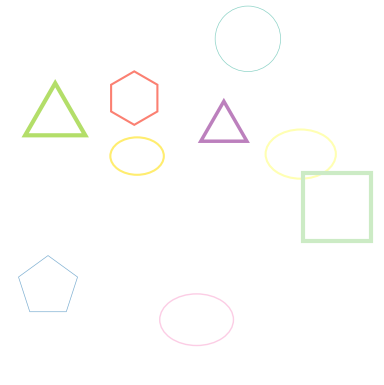[{"shape": "circle", "thickness": 0.5, "radius": 0.43, "center": [0.644, 0.899]}, {"shape": "oval", "thickness": 1.5, "radius": 0.46, "center": [0.781, 0.6]}, {"shape": "hexagon", "thickness": 1.5, "radius": 0.35, "center": [0.349, 0.745]}, {"shape": "pentagon", "thickness": 0.5, "radius": 0.4, "center": [0.125, 0.256]}, {"shape": "triangle", "thickness": 3, "radius": 0.45, "center": [0.143, 0.694]}, {"shape": "oval", "thickness": 1, "radius": 0.48, "center": [0.511, 0.17]}, {"shape": "triangle", "thickness": 2.5, "radius": 0.35, "center": [0.581, 0.668]}, {"shape": "square", "thickness": 3, "radius": 0.44, "center": [0.875, 0.462]}, {"shape": "oval", "thickness": 1.5, "radius": 0.35, "center": [0.356, 0.595]}]